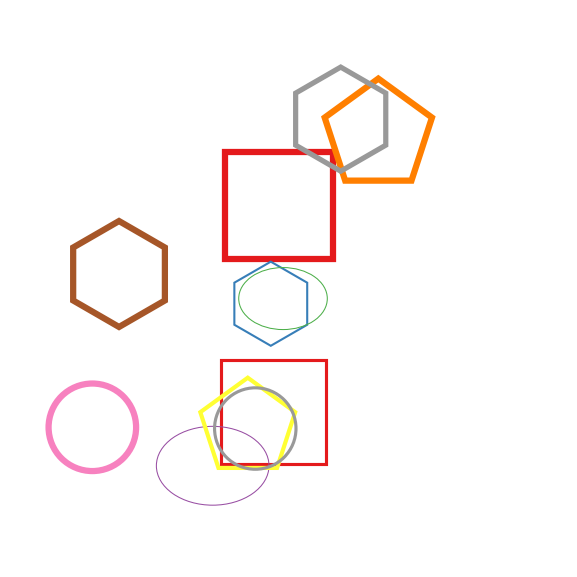[{"shape": "square", "thickness": 1.5, "radius": 0.45, "center": [0.474, 0.286]}, {"shape": "square", "thickness": 3, "radius": 0.47, "center": [0.483, 0.643]}, {"shape": "hexagon", "thickness": 1, "radius": 0.36, "center": [0.469, 0.473]}, {"shape": "oval", "thickness": 0.5, "radius": 0.38, "center": [0.49, 0.482]}, {"shape": "oval", "thickness": 0.5, "radius": 0.49, "center": [0.368, 0.193]}, {"shape": "pentagon", "thickness": 3, "radius": 0.49, "center": [0.655, 0.765]}, {"shape": "pentagon", "thickness": 2, "radius": 0.43, "center": [0.429, 0.259]}, {"shape": "hexagon", "thickness": 3, "radius": 0.46, "center": [0.206, 0.525]}, {"shape": "circle", "thickness": 3, "radius": 0.38, "center": [0.16, 0.259]}, {"shape": "hexagon", "thickness": 2.5, "radius": 0.45, "center": [0.59, 0.793]}, {"shape": "circle", "thickness": 1.5, "radius": 0.35, "center": [0.442, 0.257]}]